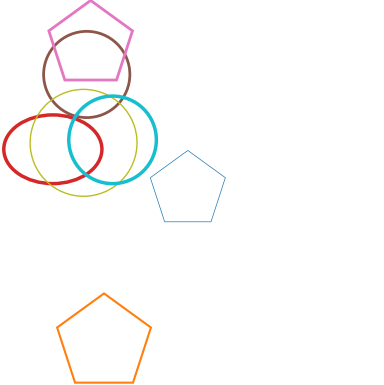[{"shape": "pentagon", "thickness": 0.5, "radius": 0.51, "center": [0.488, 0.507]}, {"shape": "pentagon", "thickness": 1.5, "radius": 0.64, "center": [0.27, 0.11]}, {"shape": "oval", "thickness": 2.5, "radius": 0.64, "center": [0.137, 0.612]}, {"shape": "circle", "thickness": 2, "radius": 0.56, "center": [0.225, 0.807]}, {"shape": "pentagon", "thickness": 2, "radius": 0.57, "center": [0.236, 0.885]}, {"shape": "circle", "thickness": 1, "radius": 0.69, "center": [0.217, 0.629]}, {"shape": "circle", "thickness": 2.5, "radius": 0.57, "center": [0.292, 0.637]}]